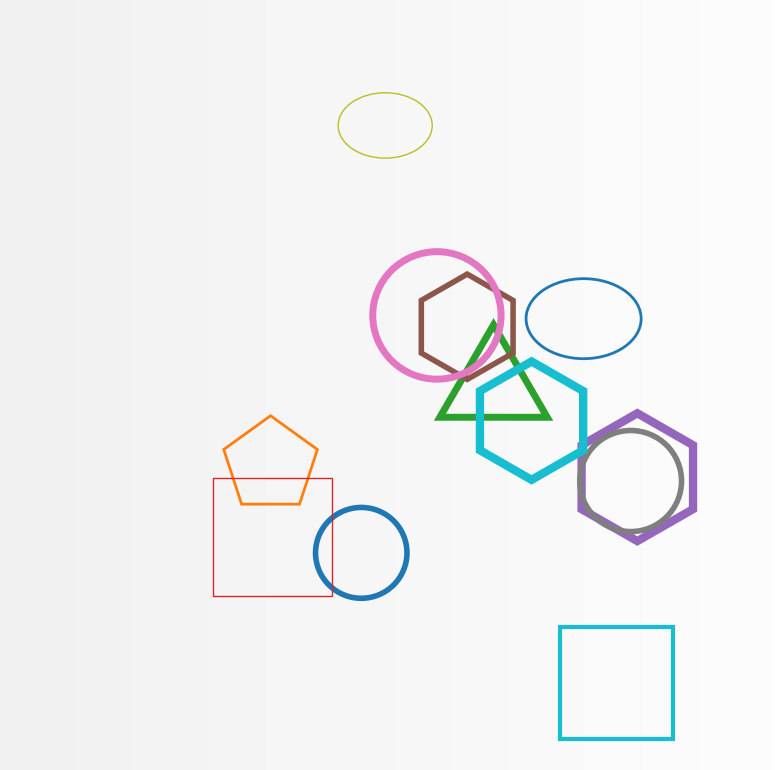[{"shape": "circle", "thickness": 2, "radius": 0.29, "center": [0.466, 0.282]}, {"shape": "oval", "thickness": 1, "radius": 0.37, "center": [0.753, 0.586]}, {"shape": "pentagon", "thickness": 1, "radius": 0.32, "center": [0.349, 0.397]}, {"shape": "triangle", "thickness": 2.5, "radius": 0.4, "center": [0.637, 0.498]}, {"shape": "square", "thickness": 0.5, "radius": 0.38, "center": [0.352, 0.303]}, {"shape": "hexagon", "thickness": 3, "radius": 0.42, "center": [0.822, 0.38]}, {"shape": "hexagon", "thickness": 2, "radius": 0.34, "center": [0.603, 0.576]}, {"shape": "circle", "thickness": 2.5, "radius": 0.41, "center": [0.564, 0.59]}, {"shape": "circle", "thickness": 2, "radius": 0.33, "center": [0.814, 0.375]}, {"shape": "oval", "thickness": 0.5, "radius": 0.3, "center": [0.497, 0.837]}, {"shape": "square", "thickness": 1.5, "radius": 0.36, "center": [0.796, 0.113]}, {"shape": "hexagon", "thickness": 3, "radius": 0.38, "center": [0.686, 0.454]}]